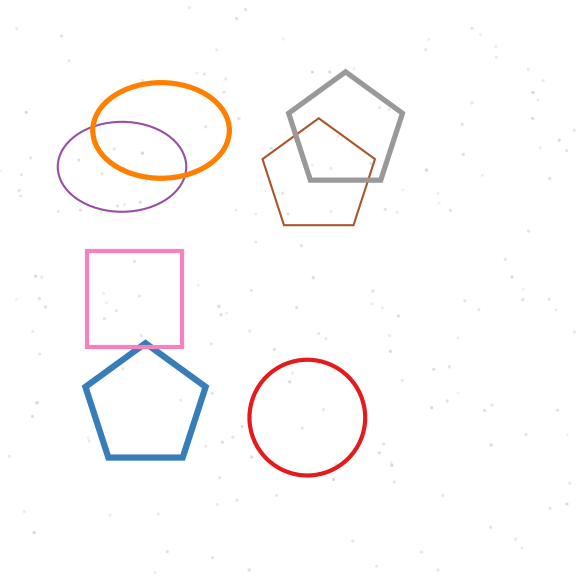[{"shape": "circle", "thickness": 2, "radius": 0.5, "center": [0.532, 0.276]}, {"shape": "pentagon", "thickness": 3, "radius": 0.55, "center": [0.252, 0.295]}, {"shape": "oval", "thickness": 1, "radius": 0.56, "center": [0.211, 0.71]}, {"shape": "oval", "thickness": 2.5, "radius": 0.59, "center": [0.279, 0.773]}, {"shape": "pentagon", "thickness": 1, "radius": 0.51, "center": [0.552, 0.692]}, {"shape": "square", "thickness": 2, "radius": 0.41, "center": [0.233, 0.481]}, {"shape": "pentagon", "thickness": 2.5, "radius": 0.52, "center": [0.598, 0.771]}]